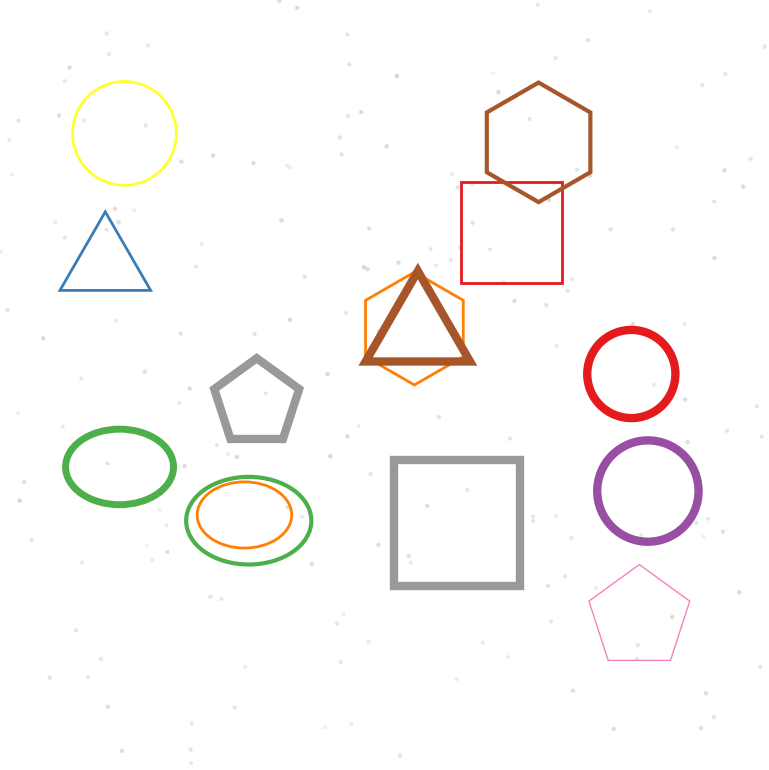[{"shape": "circle", "thickness": 3, "radius": 0.29, "center": [0.82, 0.514]}, {"shape": "square", "thickness": 1, "radius": 0.33, "center": [0.664, 0.698]}, {"shape": "triangle", "thickness": 1, "radius": 0.34, "center": [0.137, 0.657]}, {"shape": "oval", "thickness": 1.5, "radius": 0.41, "center": [0.323, 0.324]}, {"shape": "oval", "thickness": 2.5, "radius": 0.35, "center": [0.155, 0.394]}, {"shape": "circle", "thickness": 3, "radius": 0.33, "center": [0.841, 0.362]}, {"shape": "hexagon", "thickness": 1, "radius": 0.37, "center": [0.538, 0.573]}, {"shape": "oval", "thickness": 1, "radius": 0.31, "center": [0.317, 0.331]}, {"shape": "circle", "thickness": 1, "radius": 0.34, "center": [0.162, 0.827]}, {"shape": "hexagon", "thickness": 1.5, "radius": 0.39, "center": [0.699, 0.815]}, {"shape": "triangle", "thickness": 3, "radius": 0.39, "center": [0.543, 0.57]}, {"shape": "pentagon", "thickness": 0.5, "radius": 0.34, "center": [0.83, 0.198]}, {"shape": "pentagon", "thickness": 3, "radius": 0.29, "center": [0.333, 0.477]}, {"shape": "square", "thickness": 3, "radius": 0.41, "center": [0.594, 0.321]}]